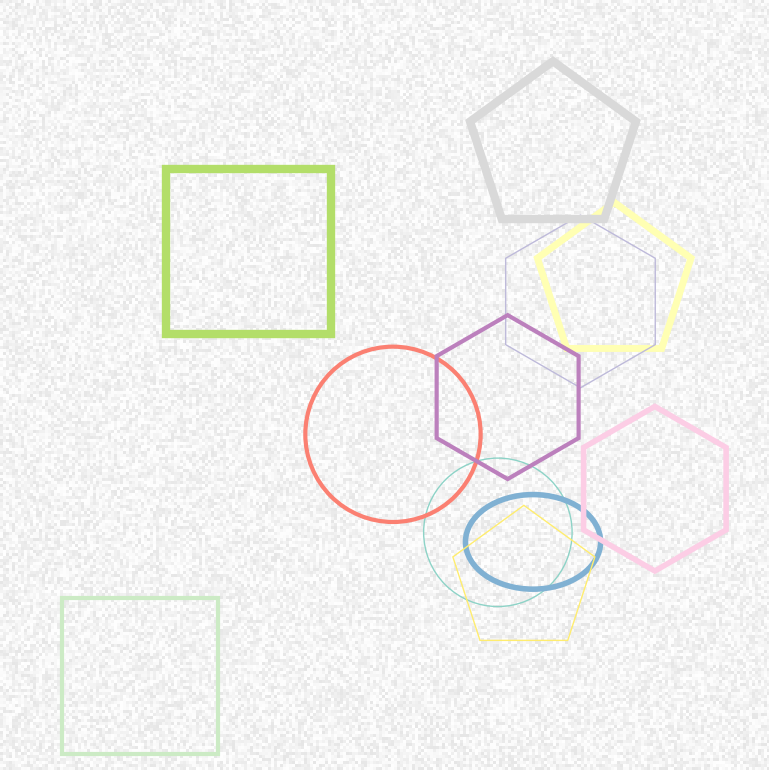[{"shape": "circle", "thickness": 0.5, "radius": 0.48, "center": [0.647, 0.309]}, {"shape": "pentagon", "thickness": 2.5, "radius": 0.52, "center": [0.798, 0.632]}, {"shape": "hexagon", "thickness": 0.5, "radius": 0.56, "center": [0.754, 0.608]}, {"shape": "circle", "thickness": 1.5, "radius": 0.57, "center": [0.51, 0.436]}, {"shape": "oval", "thickness": 2, "radius": 0.44, "center": [0.692, 0.296]}, {"shape": "square", "thickness": 3, "radius": 0.54, "center": [0.323, 0.674]}, {"shape": "hexagon", "thickness": 2, "radius": 0.53, "center": [0.85, 0.365]}, {"shape": "pentagon", "thickness": 3, "radius": 0.57, "center": [0.718, 0.807]}, {"shape": "hexagon", "thickness": 1.5, "radius": 0.53, "center": [0.659, 0.484]}, {"shape": "square", "thickness": 1.5, "radius": 0.51, "center": [0.182, 0.122]}, {"shape": "pentagon", "thickness": 0.5, "radius": 0.48, "center": [0.68, 0.247]}]